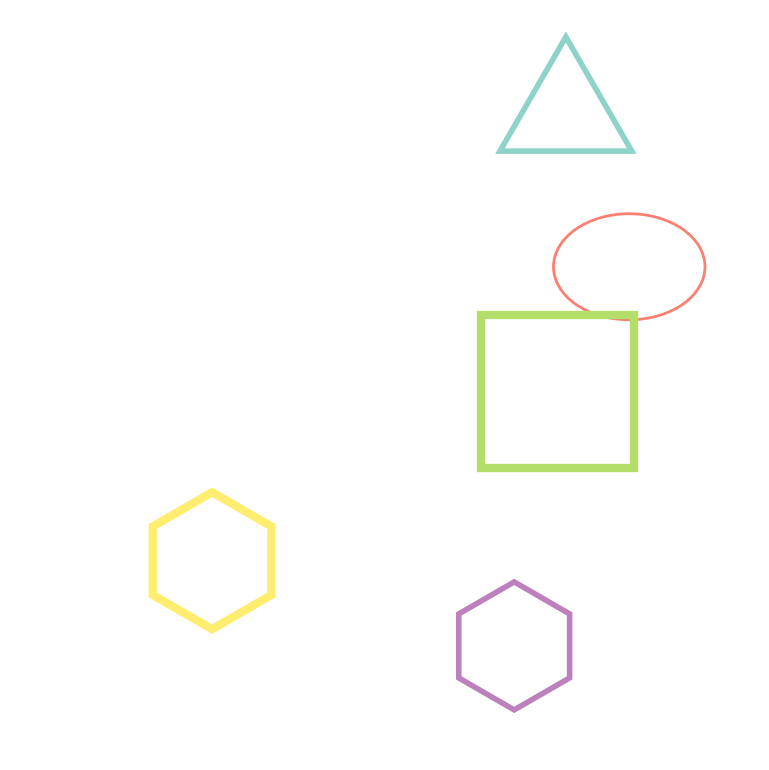[{"shape": "triangle", "thickness": 2, "radius": 0.49, "center": [0.735, 0.853]}, {"shape": "oval", "thickness": 1, "radius": 0.49, "center": [0.817, 0.654]}, {"shape": "square", "thickness": 3, "radius": 0.5, "center": [0.724, 0.491]}, {"shape": "hexagon", "thickness": 2, "radius": 0.42, "center": [0.668, 0.161]}, {"shape": "hexagon", "thickness": 3, "radius": 0.44, "center": [0.275, 0.272]}]